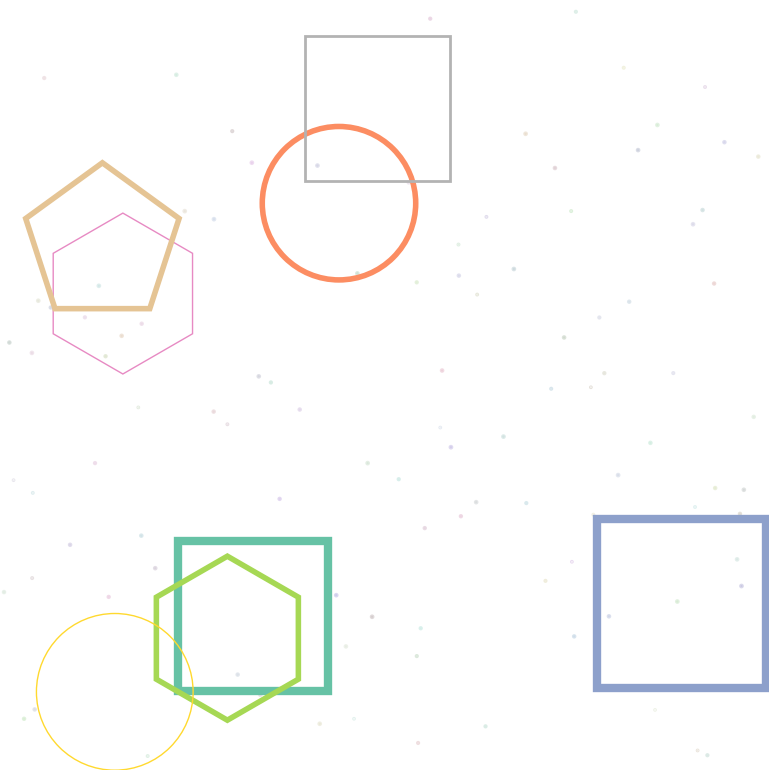[{"shape": "square", "thickness": 3, "radius": 0.49, "center": [0.329, 0.2]}, {"shape": "circle", "thickness": 2, "radius": 0.5, "center": [0.44, 0.736]}, {"shape": "square", "thickness": 3, "radius": 0.55, "center": [0.885, 0.217]}, {"shape": "hexagon", "thickness": 0.5, "radius": 0.52, "center": [0.16, 0.619]}, {"shape": "hexagon", "thickness": 2, "radius": 0.53, "center": [0.295, 0.171]}, {"shape": "circle", "thickness": 0.5, "radius": 0.51, "center": [0.149, 0.102]}, {"shape": "pentagon", "thickness": 2, "radius": 0.52, "center": [0.133, 0.684]}, {"shape": "square", "thickness": 1, "radius": 0.47, "center": [0.49, 0.859]}]